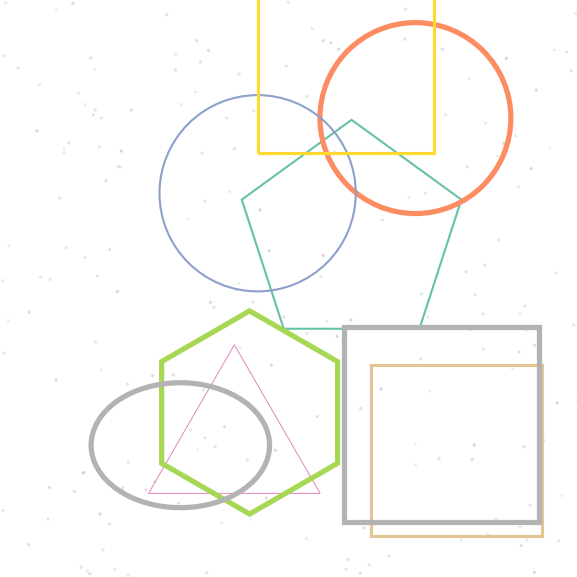[{"shape": "pentagon", "thickness": 1, "radius": 1.0, "center": [0.609, 0.592]}, {"shape": "circle", "thickness": 2.5, "radius": 0.83, "center": [0.719, 0.795]}, {"shape": "circle", "thickness": 1, "radius": 0.85, "center": [0.446, 0.664]}, {"shape": "triangle", "thickness": 0.5, "radius": 0.86, "center": [0.406, 0.231]}, {"shape": "hexagon", "thickness": 2.5, "radius": 0.88, "center": [0.432, 0.285]}, {"shape": "square", "thickness": 1.5, "radius": 0.76, "center": [0.599, 0.886]}, {"shape": "square", "thickness": 1.5, "radius": 0.74, "center": [0.79, 0.219]}, {"shape": "oval", "thickness": 2.5, "radius": 0.77, "center": [0.312, 0.228]}, {"shape": "square", "thickness": 2.5, "radius": 0.84, "center": [0.765, 0.264]}]